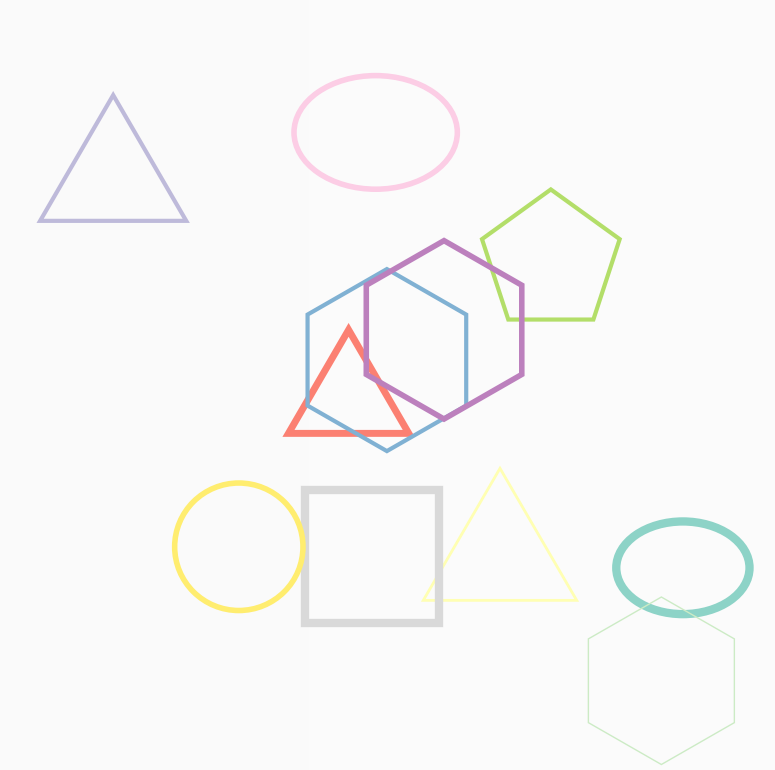[{"shape": "oval", "thickness": 3, "radius": 0.43, "center": [0.881, 0.263]}, {"shape": "triangle", "thickness": 1, "radius": 0.57, "center": [0.645, 0.277]}, {"shape": "triangle", "thickness": 1.5, "radius": 0.54, "center": [0.146, 0.768]}, {"shape": "triangle", "thickness": 2.5, "radius": 0.45, "center": [0.45, 0.482]}, {"shape": "hexagon", "thickness": 1.5, "radius": 0.59, "center": [0.499, 0.532]}, {"shape": "pentagon", "thickness": 1.5, "radius": 0.47, "center": [0.711, 0.661]}, {"shape": "oval", "thickness": 2, "radius": 0.53, "center": [0.485, 0.828]}, {"shape": "square", "thickness": 3, "radius": 0.43, "center": [0.48, 0.277]}, {"shape": "hexagon", "thickness": 2, "radius": 0.58, "center": [0.573, 0.572]}, {"shape": "hexagon", "thickness": 0.5, "radius": 0.54, "center": [0.853, 0.116]}, {"shape": "circle", "thickness": 2, "radius": 0.41, "center": [0.308, 0.29]}]